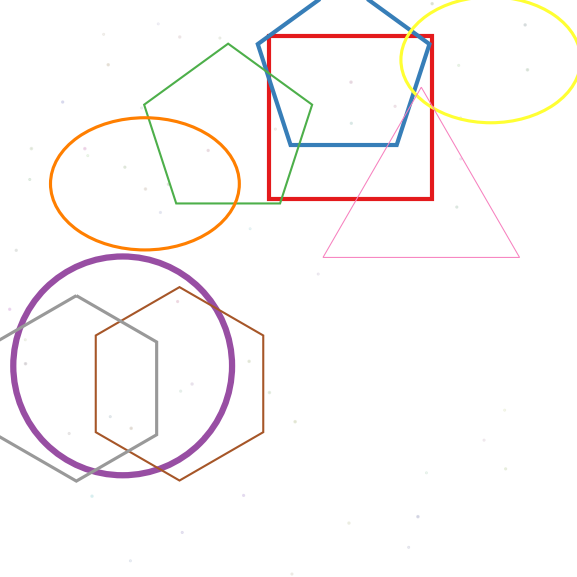[{"shape": "square", "thickness": 2, "radius": 0.7, "center": [0.607, 0.795]}, {"shape": "pentagon", "thickness": 2, "radius": 0.78, "center": [0.595, 0.874]}, {"shape": "pentagon", "thickness": 1, "radius": 0.76, "center": [0.395, 0.771]}, {"shape": "circle", "thickness": 3, "radius": 0.95, "center": [0.212, 0.366]}, {"shape": "oval", "thickness": 1.5, "radius": 0.82, "center": [0.251, 0.681]}, {"shape": "oval", "thickness": 1.5, "radius": 0.78, "center": [0.85, 0.896]}, {"shape": "hexagon", "thickness": 1, "radius": 0.84, "center": [0.311, 0.334]}, {"shape": "triangle", "thickness": 0.5, "radius": 0.98, "center": [0.73, 0.652]}, {"shape": "hexagon", "thickness": 1.5, "radius": 0.8, "center": [0.132, 0.327]}]